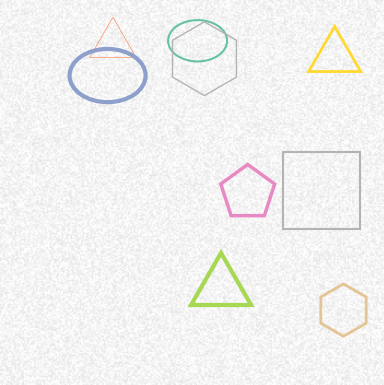[{"shape": "oval", "thickness": 1.5, "radius": 0.38, "center": [0.513, 0.894]}, {"shape": "triangle", "thickness": 0.5, "radius": 0.35, "center": [0.293, 0.886]}, {"shape": "oval", "thickness": 3, "radius": 0.49, "center": [0.279, 0.804]}, {"shape": "pentagon", "thickness": 2.5, "radius": 0.37, "center": [0.643, 0.499]}, {"shape": "triangle", "thickness": 3, "radius": 0.45, "center": [0.574, 0.253]}, {"shape": "triangle", "thickness": 2, "radius": 0.39, "center": [0.869, 0.853]}, {"shape": "hexagon", "thickness": 2, "radius": 0.34, "center": [0.892, 0.195]}, {"shape": "hexagon", "thickness": 1, "radius": 0.48, "center": [0.531, 0.848]}, {"shape": "square", "thickness": 1.5, "radius": 0.5, "center": [0.835, 0.506]}]